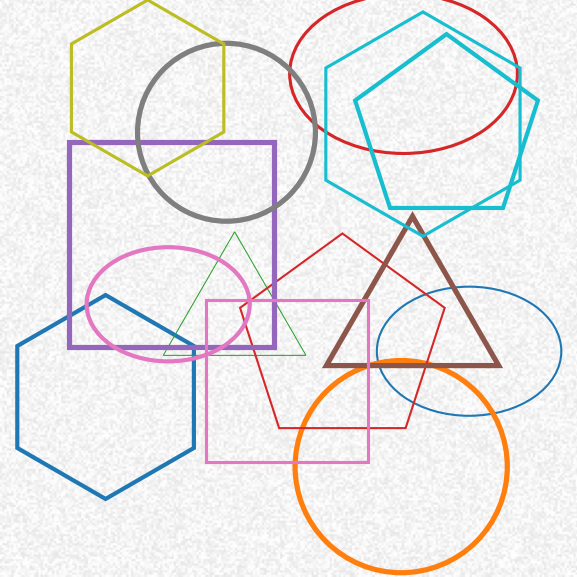[{"shape": "hexagon", "thickness": 2, "radius": 0.88, "center": [0.183, 0.312]}, {"shape": "oval", "thickness": 1, "radius": 0.8, "center": [0.812, 0.391]}, {"shape": "circle", "thickness": 2.5, "radius": 0.92, "center": [0.695, 0.191]}, {"shape": "triangle", "thickness": 0.5, "radius": 0.71, "center": [0.406, 0.455]}, {"shape": "pentagon", "thickness": 1, "radius": 0.93, "center": [0.593, 0.409]}, {"shape": "oval", "thickness": 1.5, "radius": 0.99, "center": [0.699, 0.871]}, {"shape": "square", "thickness": 2.5, "radius": 0.89, "center": [0.296, 0.576]}, {"shape": "triangle", "thickness": 2.5, "radius": 0.86, "center": [0.714, 0.452]}, {"shape": "square", "thickness": 1.5, "radius": 0.7, "center": [0.497, 0.339]}, {"shape": "oval", "thickness": 2, "radius": 0.71, "center": [0.291, 0.472]}, {"shape": "circle", "thickness": 2.5, "radius": 0.77, "center": [0.392, 0.77]}, {"shape": "hexagon", "thickness": 1.5, "radius": 0.76, "center": [0.256, 0.847]}, {"shape": "pentagon", "thickness": 2, "radius": 0.83, "center": [0.773, 0.774]}, {"shape": "hexagon", "thickness": 1.5, "radius": 0.97, "center": [0.732, 0.784]}]